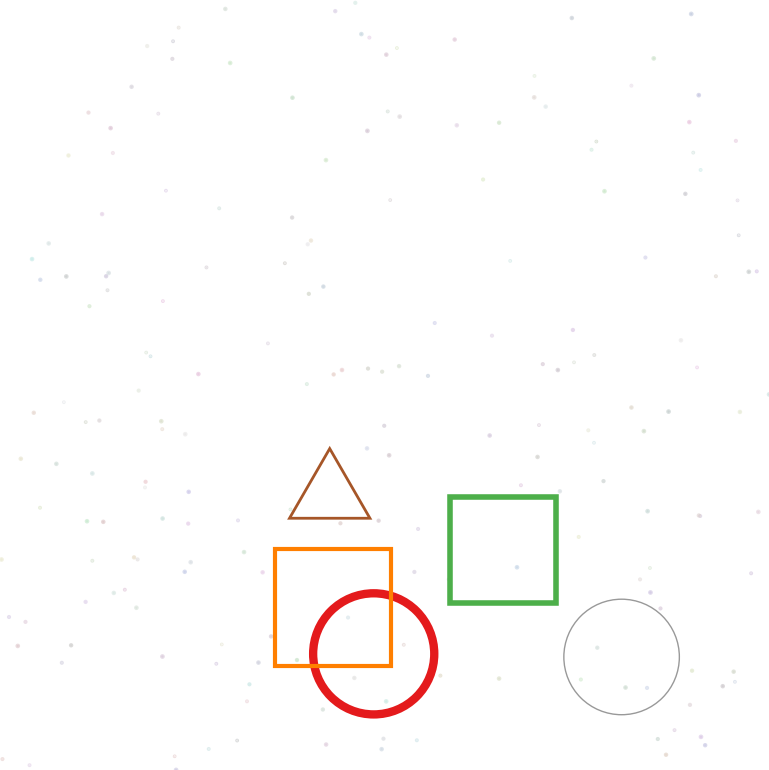[{"shape": "circle", "thickness": 3, "radius": 0.39, "center": [0.485, 0.151]}, {"shape": "square", "thickness": 2, "radius": 0.34, "center": [0.654, 0.285]}, {"shape": "square", "thickness": 1.5, "radius": 0.38, "center": [0.433, 0.211]}, {"shape": "triangle", "thickness": 1, "radius": 0.3, "center": [0.428, 0.357]}, {"shape": "circle", "thickness": 0.5, "radius": 0.38, "center": [0.807, 0.147]}]